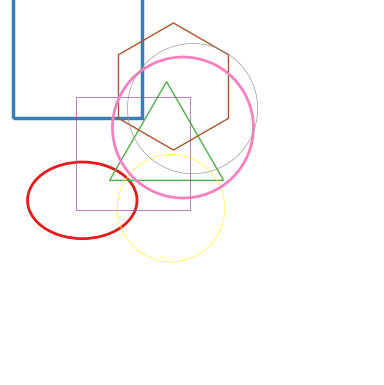[{"shape": "oval", "thickness": 2, "radius": 0.71, "center": [0.214, 0.48]}, {"shape": "square", "thickness": 2.5, "radius": 0.84, "center": [0.202, 0.86]}, {"shape": "triangle", "thickness": 1, "radius": 0.86, "center": [0.433, 0.617]}, {"shape": "square", "thickness": 0.5, "radius": 0.74, "center": [0.345, 0.601]}, {"shape": "circle", "thickness": 0.5, "radius": 0.7, "center": [0.445, 0.459]}, {"shape": "hexagon", "thickness": 1, "radius": 0.82, "center": [0.451, 0.775]}, {"shape": "circle", "thickness": 2, "radius": 0.92, "center": [0.475, 0.669]}, {"shape": "circle", "thickness": 0.5, "radius": 0.85, "center": [0.5, 0.718]}]